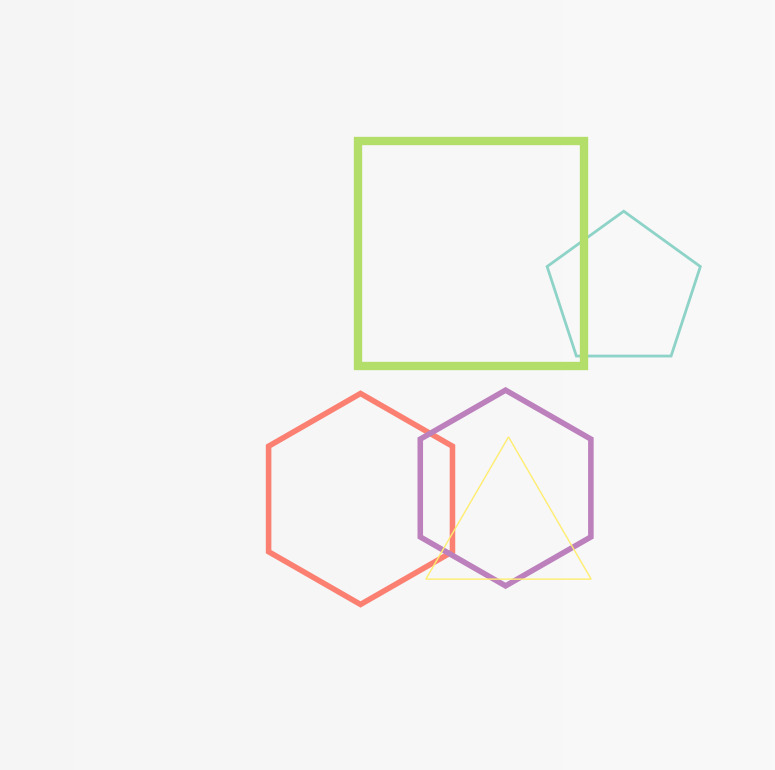[{"shape": "pentagon", "thickness": 1, "radius": 0.52, "center": [0.805, 0.622]}, {"shape": "hexagon", "thickness": 2, "radius": 0.68, "center": [0.465, 0.352]}, {"shape": "square", "thickness": 3, "radius": 0.73, "center": [0.608, 0.671]}, {"shape": "hexagon", "thickness": 2, "radius": 0.64, "center": [0.652, 0.366]}, {"shape": "triangle", "thickness": 0.5, "radius": 0.62, "center": [0.656, 0.309]}]